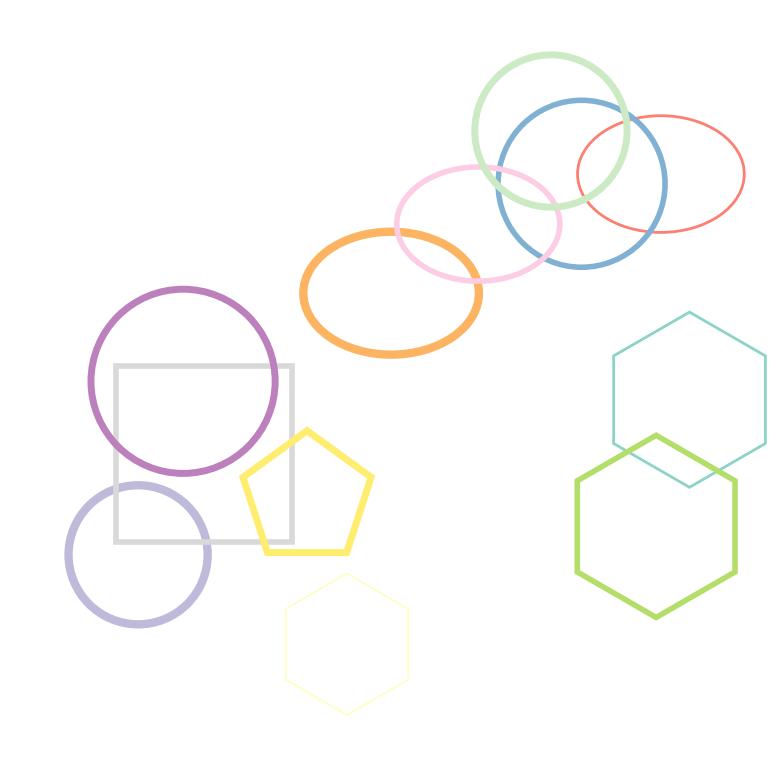[{"shape": "hexagon", "thickness": 1, "radius": 0.57, "center": [0.895, 0.481]}, {"shape": "hexagon", "thickness": 0.5, "radius": 0.46, "center": [0.451, 0.163]}, {"shape": "circle", "thickness": 3, "radius": 0.45, "center": [0.179, 0.279]}, {"shape": "oval", "thickness": 1, "radius": 0.54, "center": [0.858, 0.774]}, {"shape": "circle", "thickness": 2, "radius": 0.54, "center": [0.755, 0.761]}, {"shape": "oval", "thickness": 3, "radius": 0.57, "center": [0.508, 0.619]}, {"shape": "hexagon", "thickness": 2, "radius": 0.59, "center": [0.852, 0.316]}, {"shape": "oval", "thickness": 2, "radius": 0.53, "center": [0.621, 0.709]}, {"shape": "square", "thickness": 2, "radius": 0.57, "center": [0.265, 0.41]}, {"shape": "circle", "thickness": 2.5, "radius": 0.6, "center": [0.238, 0.505]}, {"shape": "circle", "thickness": 2.5, "radius": 0.49, "center": [0.715, 0.83]}, {"shape": "pentagon", "thickness": 2.5, "radius": 0.44, "center": [0.399, 0.353]}]